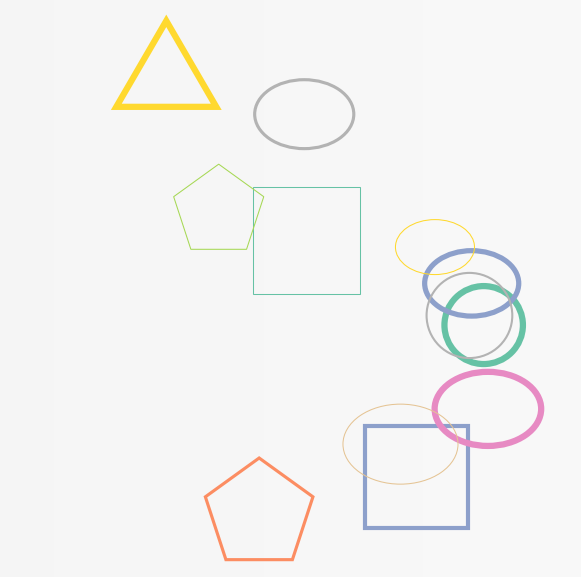[{"shape": "square", "thickness": 0.5, "radius": 0.46, "center": [0.527, 0.582]}, {"shape": "circle", "thickness": 3, "radius": 0.34, "center": [0.832, 0.436]}, {"shape": "pentagon", "thickness": 1.5, "radius": 0.49, "center": [0.446, 0.109]}, {"shape": "square", "thickness": 2, "radius": 0.44, "center": [0.716, 0.173]}, {"shape": "oval", "thickness": 2.5, "radius": 0.4, "center": [0.812, 0.508]}, {"shape": "oval", "thickness": 3, "radius": 0.46, "center": [0.839, 0.291]}, {"shape": "pentagon", "thickness": 0.5, "radius": 0.41, "center": [0.376, 0.633]}, {"shape": "oval", "thickness": 0.5, "radius": 0.34, "center": [0.748, 0.571]}, {"shape": "triangle", "thickness": 3, "radius": 0.5, "center": [0.286, 0.864]}, {"shape": "oval", "thickness": 0.5, "radius": 0.49, "center": [0.689, 0.23]}, {"shape": "oval", "thickness": 1.5, "radius": 0.43, "center": [0.523, 0.801]}, {"shape": "circle", "thickness": 1, "radius": 0.37, "center": [0.808, 0.453]}]